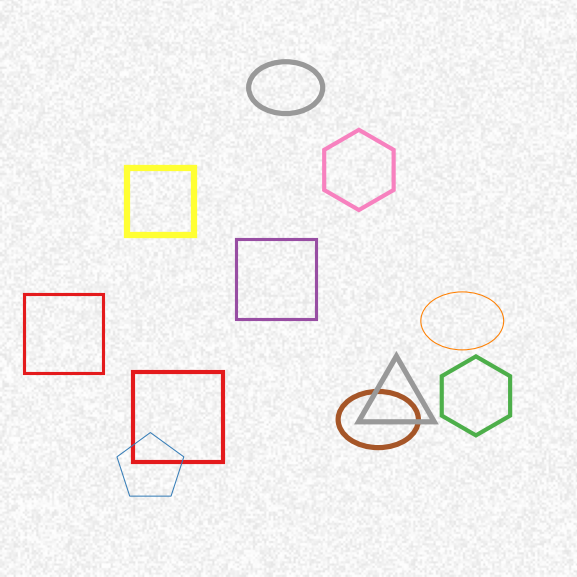[{"shape": "square", "thickness": 2, "radius": 0.39, "center": [0.308, 0.277]}, {"shape": "square", "thickness": 1.5, "radius": 0.34, "center": [0.109, 0.422]}, {"shape": "pentagon", "thickness": 0.5, "radius": 0.3, "center": [0.26, 0.189]}, {"shape": "hexagon", "thickness": 2, "radius": 0.34, "center": [0.824, 0.314]}, {"shape": "square", "thickness": 1.5, "radius": 0.35, "center": [0.478, 0.516]}, {"shape": "oval", "thickness": 0.5, "radius": 0.36, "center": [0.8, 0.443]}, {"shape": "square", "thickness": 3, "radius": 0.29, "center": [0.278, 0.65]}, {"shape": "oval", "thickness": 2.5, "radius": 0.35, "center": [0.655, 0.273]}, {"shape": "hexagon", "thickness": 2, "radius": 0.35, "center": [0.621, 0.705]}, {"shape": "triangle", "thickness": 2.5, "radius": 0.38, "center": [0.686, 0.307]}, {"shape": "oval", "thickness": 2.5, "radius": 0.32, "center": [0.495, 0.847]}]